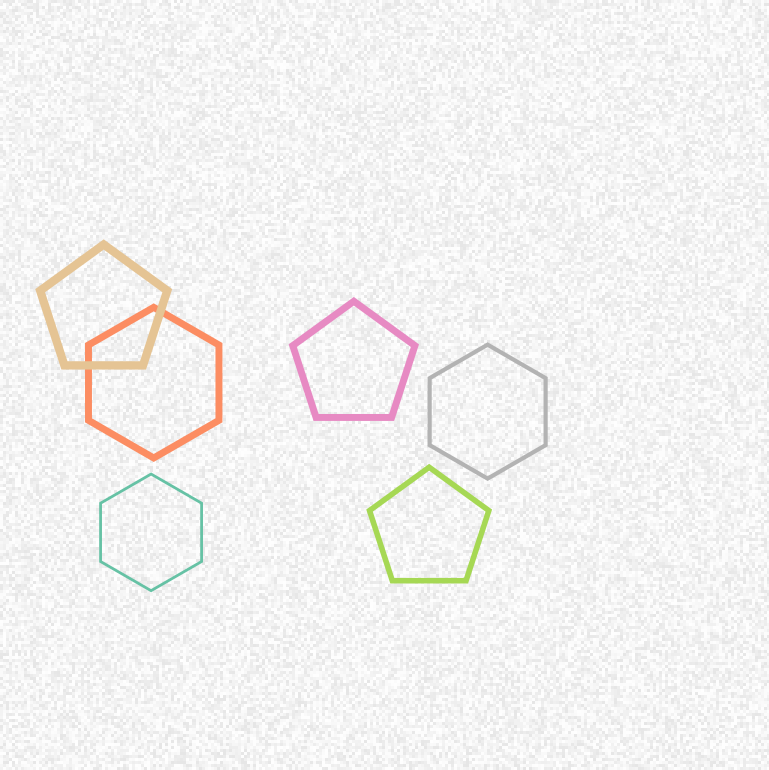[{"shape": "hexagon", "thickness": 1, "radius": 0.38, "center": [0.196, 0.309]}, {"shape": "hexagon", "thickness": 2.5, "radius": 0.49, "center": [0.2, 0.503]}, {"shape": "pentagon", "thickness": 2.5, "radius": 0.42, "center": [0.46, 0.525]}, {"shape": "pentagon", "thickness": 2, "radius": 0.41, "center": [0.557, 0.312]}, {"shape": "pentagon", "thickness": 3, "radius": 0.43, "center": [0.135, 0.596]}, {"shape": "hexagon", "thickness": 1.5, "radius": 0.43, "center": [0.633, 0.465]}]